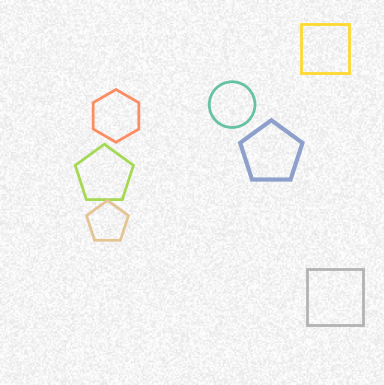[{"shape": "circle", "thickness": 2, "radius": 0.3, "center": [0.603, 0.728]}, {"shape": "hexagon", "thickness": 2, "radius": 0.34, "center": [0.301, 0.699]}, {"shape": "pentagon", "thickness": 3, "radius": 0.43, "center": [0.705, 0.603]}, {"shape": "pentagon", "thickness": 2, "radius": 0.4, "center": [0.271, 0.546]}, {"shape": "square", "thickness": 2, "radius": 0.31, "center": [0.844, 0.873]}, {"shape": "pentagon", "thickness": 2, "radius": 0.29, "center": [0.279, 0.422]}, {"shape": "square", "thickness": 2, "radius": 0.36, "center": [0.871, 0.229]}]